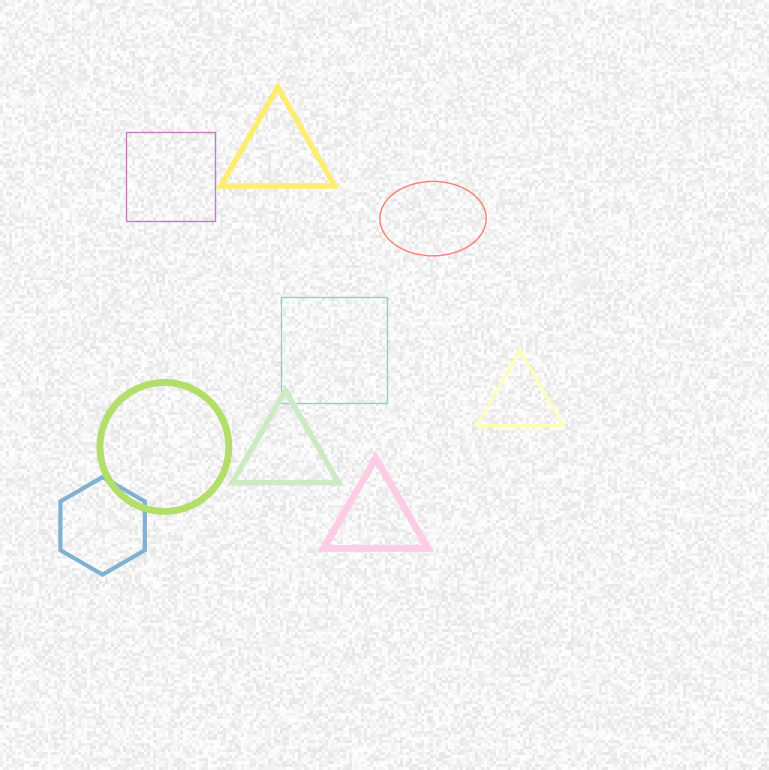[{"shape": "square", "thickness": 0.5, "radius": 0.34, "center": [0.434, 0.546]}, {"shape": "triangle", "thickness": 1, "radius": 0.32, "center": [0.675, 0.48]}, {"shape": "oval", "thickness": 0.5, "radius": 0.35, "center": [0.562, 0.716]}, {"shape": "hexagon", "thickness": 1.5, "radius": 0.32, "center": [0.133, 0.317]}, {"shape": "circle", "thickness": 2.5, "radius": 0.42, "center": [0.213, 0.42]}, {"shape": "triangle", "thickness": 2.5, "radius": 0.39, "center": [0.488, 0.327]}, {"shape": "square", "thickness": 0.5, "radius": 0.29, "center": [0.221, 0.771]}, {"shape": "triangle", "thickness": 2, "radius": 0.4, "center": [0.371, 0.413]}, {"shape": "triangle", "thickness": 2, "radius": 0.43, "center": [0.361, 0.801]}]